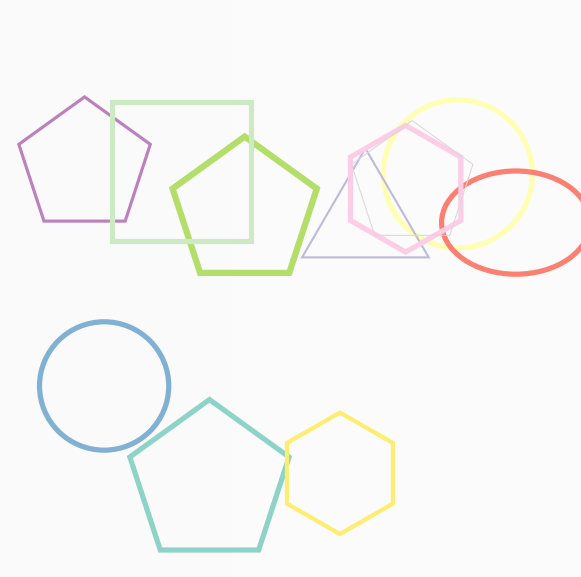[{"shape": "pentagon", "thickness": 2.5, "radius": 0.72, "center": [0.36, 0.163]}, {"shape": "circle", "thickness": 2.5, "radius": 0.64, "center": [0.788, 0.698]}, {"shape": "triangle", "thickness": 1, "radius": 0.63, "center": [0.629, 0.616]}, {"shape": "oval", "thickness": 2.5, "radius": 0.64, "center": [0.887, 0.614]}, {"shape": "circle", "thickness": 2.5, "radius": 0.56, "center": [0.179, 0.331]}, {"shape": "pentagon", "thickness": 3, "radius": 0.65, "center": [0.421, 0.632]}, {"shape": "hexagon", "thickness": 2.5, "radius": 0.55, "center": [0.698, 0.672]}, {"shape": "pentagon", "thickness": 0.5, "radius": 0.55, "center": [0.709, 0.68]}, {"shape": "pentagon", "thickness": 1.5, "radius": 0.59, "center": [0.145, 0.712]}, {"shape": "square", "thickness": 2.5, "radius": 0.6, "center": [0.313, 0.702]}, {"shape": "hexagon", "thickness": 2, "radius": 0.53, "center": [0.585, 0.18]}]